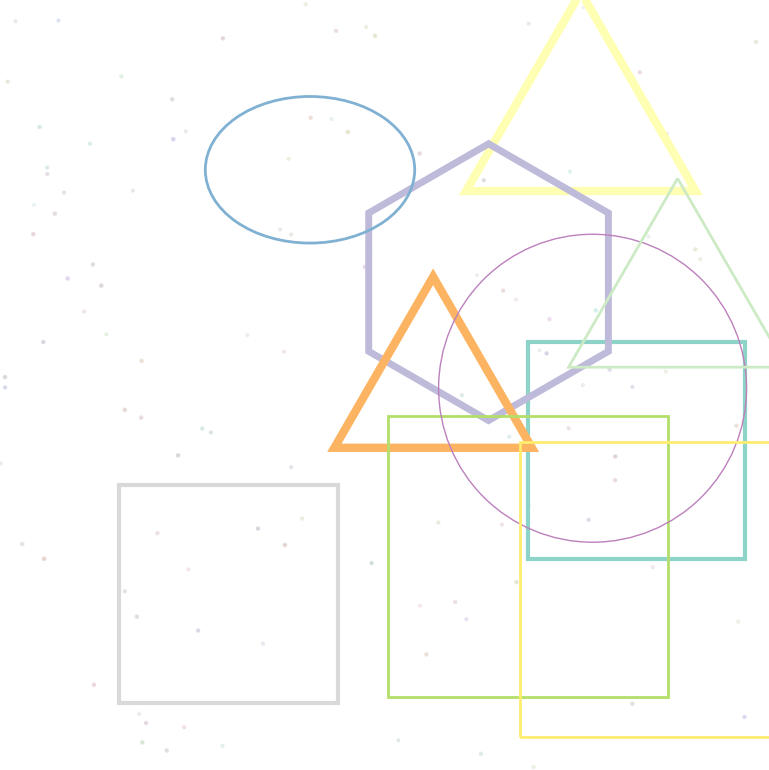[{"shape": "square", "thickness": 1.5, "radius": 0.71, "center": [0.827, 0.415]}, {"shape": "triangle", "thickness": 3, "radius": 0.86, "center": [0.754, 0.838]}, {"shape": "hexagon", "thickness": 2.5, "radius": 0.9, "center": [0.634, 0.634]}, {"shape": "oval", "thickness": 1, "radius": 0.68, "center": [0.403, 0.78]}, {"shape": "triangle", "thickness": 3, "radius": 0.74, "center": [0.563, 0.493]}, {"shape": "square", "thickness": 1, "radius": 0.91, "center": [0.686, 0.277]}, {"shape": "square", "thickness": 1.5, "radius": 0.71, "center": [0.297, 0.229]}, {"shape": "circle", "thickness": 0.5, "radius": 1.0, "center": [0.77, 0.496]}, {"shape": "triangle", "thickness": 1, "radius": 0.82, "center": [0.88, 0.605]}, {"shape": "square", "thickness": 1, "radius": 0.96, "center": [0.867, 0.234]}]